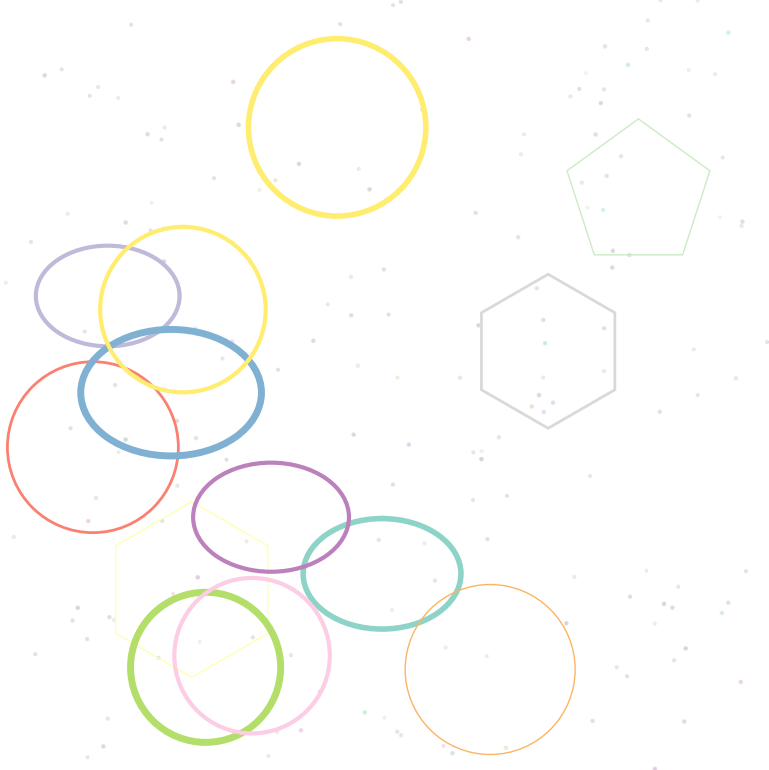[{"shape": "oval", "thickness": 2, "radius": 0.51, "center": [0.496, 0.255]}, {"shape": "hexagon", "thickness": 0.5, "radius": 0.57, "center": [0.249, 0.234]}, {"shape": "oval", "thickness": 1.5, "radius": 0.47, "center": [0.14, 0.616]}, {"shape": "circle", "thickness": 1, "radius": 0.55, "center": [0.121, 0.419]}, {"shape": "oval", "thickness": 2.5, "radius": 0.59, "center": [0.222, 0.49]}, {"shape": "circle", "thickness": 0.5, "radius": 0.55, "center": [0.637, 0.131]}, {"shape": "circle", "thickness": 2.5, "radius": 0.49, "center": [0.267, 0.133]}, {"shape": "circle", "thickness": 1.5, "radius": 0.5, "center": [0.327, 0.148]}, {"shape": "hexagon", "thickness": 1, "radius": 0.5, "center": [0.712, 0.544]}, {"shape": "oval", "thickness": 1.5, "radius": 0.51, "center": [0.352, 0.328]}, {"shape": "pentagon", "thickness": 0.5, "radius": 0.49, "center": [0.829, 0.748]}, {"shape": "circle", "thickness": 1.5, "radius": 0.54, "center": [0.238, 0.598]}, {"shape": "circle", "thickness": 2, "radius": 0.58, "center": [0.438, 0.835]}]